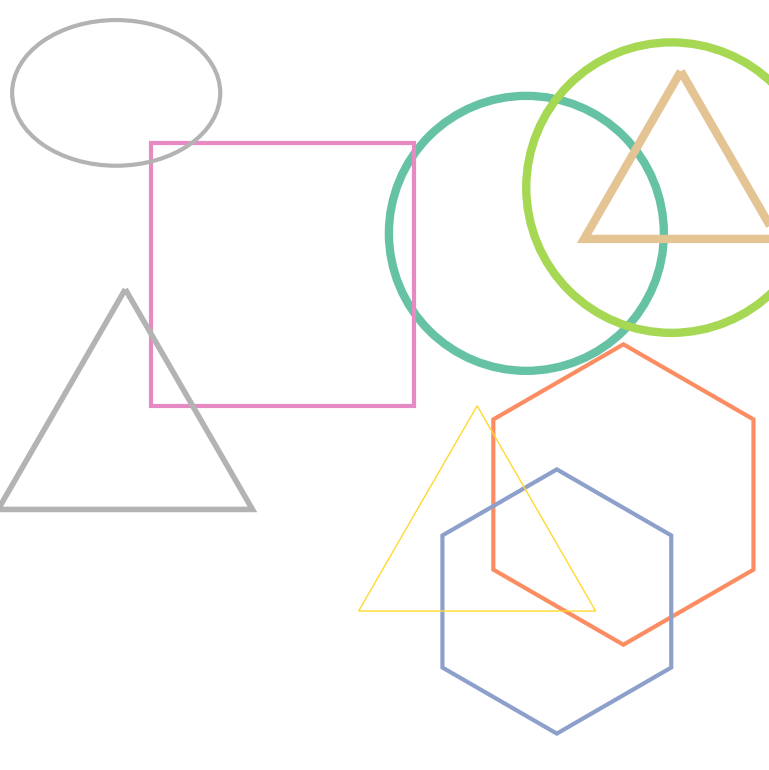[{"shape": "circle", "thickness": 3, "radius": 0.89, "center": [0.684, 0.697]}, {"shape": "hexagon", "thickness": 1.5, "radius": 0.98, "center": [0.81, 0.358]}, {"shape": "hexagon", "thickness": 1.5, "radius": 0.86, "center": [0.723, 0.219]}, {"shape": "square", "thickness": 1.5, "radius": 0.86, "center": [0.367, 0.643]}, {"shape": "circle", "thickness": 3, "radius": 0.94, "center": [0.872, 0.756]}, {"shape": "triangle", "thickness": 0.5, "radius": 0.89, "center": [0.62, 0.295]}, {"shape": "triangle", "thickness": 3, "radius": 0.73, "center": [0.884, 0.762]}, {"shape": "oval", "thickness": 1.5, "radius": 0.68, "center": [0.151, 0.879]}, {"shape": "triangle", "thickness": 2, "radius": 0.95, "center": [0.163, 0.434]}]